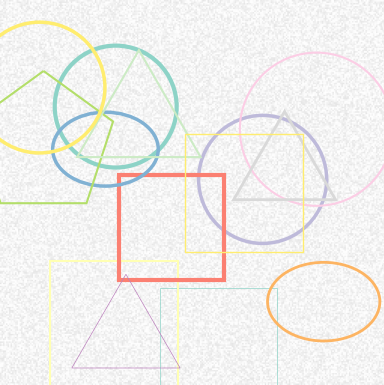[{"shape": "circle", "thickness": 3, "radius": 0.79, "center": [0.301, 0.723]}, {"shape": "square", "thickness": 0.5, "radius": 0.76, "center": [0.568, 0.101]}, {"shape": "square", "thickness": 1.5, "radius": 0.83, "center": [0.295, 0.155]}, {"shape": "circle", "thickness": 2.5, "radius": 0.83, "center": [0.682, 0.534]}, {"shape": "square", "thickness": 3, "radius": 0.68, "center": [0.446, 0.409]}, {"shape": "oval", "thickness": 2.5, "radius": 0.69, "center": [0.274, 0.613]}, {"shape": "oval", "thickness": 2, "radius": 0.73, "center": [0.841, 0.216]}, {"shape": "pentagon", "thickness": 1.5, "radius": 0.95, "center": [0.113, 0.626]}, {"shape": "circle", "thickness": 1.5, "radius": 1.0, "center": [0.822, 0.664]}, {"shape": "triangle", "thickness": 2, "radius": 0.76, "center": [0.739, 0.558]}, {"shape": "triangle", "thickness": 0.5, "radius": 0.81, "center": [0.327, 0.125]}, {"shape": "triangle", "thickness": 1.5, "radius": 0.93, "center": [0.361, 0.685]}, {"shape": "square", "thickness": 1, "radius": 0.76, "center": [0.634, 0.499]}, {"shape": "circle", "thickness": 2.5, "radius": 0.85, "center": [0.103, 0.773]}]